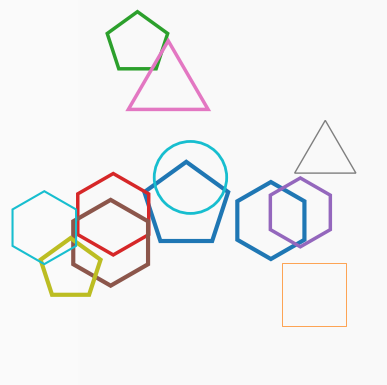[{"shape": "pentagon", "thickness": 3, "radius": 0.57, "center": [0.481, 0.466]}, {"shape": "hexagon", "thickness": 3, "radius": 0.5, "center": [0.699, 0.427]}, {"shape": "square", "thickness": 0.5, "radius": 0.41, "center": [0.81, 0.234]}, {"shape": "pentagon", "thickness": 2.5, "radius": 0.41, "center": [0.355, 0.888]}, {"shape": "hexagon", "thickness": 2.5, "radius": 0.53, "center": [0.292, 0.444]}, {"shape": "hexagon", "thickness": 2.5, "radius": 0.45, "center": [0.775, 0.448]}, {"shape": "hexagon", "thickness": 3, "radius": 0.56, "center": [0.286, 0.369]}, {"shape": "triangle", "thickness": 2.5, "radius": 0.59, "center": [0.434, 0.775]}, {"shape": "triangle", "thickness": 1, "radius": 0.46, "center": [0.839, 0.596]}, {"shape": "pentagon", "thickness": 3, "radius": 0.41, "center": [0.182, 0.3]}, {"shape": "circle", "thickness": 2, "radius": 0.47, "center": [0.491, 0.539]}, {"shape": "hexagon", "thickness": 1.5, "radius": 0.47, "center": [0.114, 0.409]}]